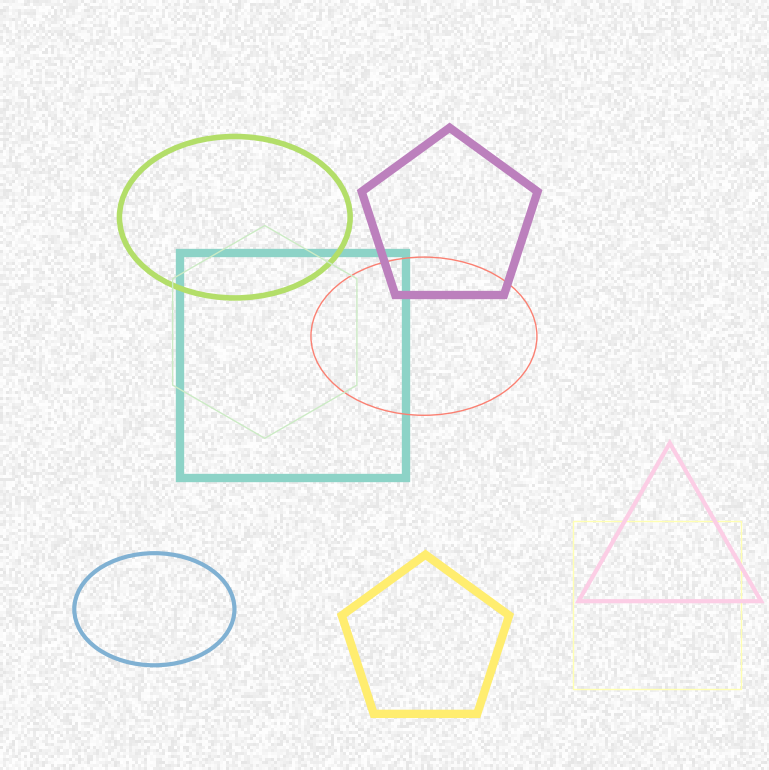[{"shape": "square", "thickness": 3, "radius": 0.73, "center": [0.381, 0.525]}, {"shape": "square", "thickness": 0.5, "radius": 0.55, "center": [0.853, 0.214]}, {"shape": "oval", "thickness": 0.5, "radius": 0.73, "center": [0.551, 0.563]}, {"shape": "oval", "thickness": 1.5, "radius": 0.52, "center": [0.2, 0.209]}, {"shape": "oval", "thickness": 2, "radius": 0.75, "center": [0.305, 0.718]}, {"shape": "triangle", "thickness": 1.5, "radius": 0.68, "center": [0.87, 0.288]}, {"shape": "pentagon", "thickness": 3, "radius": 0.6, "center": [0.584, 0.714]}, {"shape": "hexagon", "thickness": 0.5, "radius": 0.69, "center": [0.344, 0.569]}, {"shape": "pentagon", "thickness": 3, "radius": 0.57, "center": [0.553, 0.165]}]